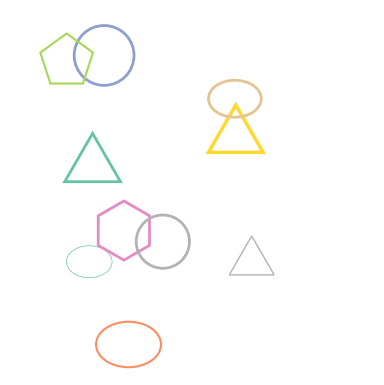[{"shape": "triangle", "thickness": 2, "radius": 0.42, "center": [0.24, 0.57]}, {"shape": "oval", "thickness": 0.5, "radius": 0.3, "center": [0.232, 0.32]}, {"shape": "oval", "thickness": 1.5, "radius": 0.42, "center": [0.334, 0.105]}, {"shape": "circle", "thickness": 2, "radius": 0.39, "center": [0.27, 0.856]}, {"shape": "hexagon", "thickness": 2, "radius": 0.38, "center": [0.322, 0.401]}, {"shape": "pentagon", "thickness": 1.5, "radius": 0.36, "center": [0.173, 0.841]}, {"shape": "triangle", "thickness": 2.5, "radius": 0.41, "center": [0.612, 0.645]}, {"shape": "oval", "thickness": 2, "radius": 0.34, "center": [0.61, 0.744]}, {"shape": "circle", "thickness": 2, "radius": 0.35, "center": [0.423, 0.372]}, {"shape": "triangle", "thickness": 1, "radius": 0.34, "center": [0.654, 0.32]}]